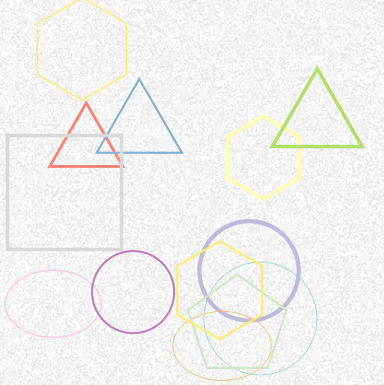[{"shape": "circle", "thickness": 0.5, "radius": 0.73, "center": [0.676, 0.173]}, {"shape": "hexagon", "thickness": 2.5, "radius": 0.54, "center": [0.684, 0.591]}, {"shape": "circle", "thickness": 3, "radius": 0.64, "center": [0.647, 0.296]}, {"shape": "triangle", "thickness": 2, "radius": 0.55, "center": [0.224, 0.623]}, {"shape": "triangle", "thickness": 1.5, "radius": 0.64, "center": [0.362, 0.667]}, {"shape": "oval", "thickness": 0.5, "radius": 0.64, "center": [0.577, 0.101]}, {"shape": "triangle", "thickness": 2.5, "radius": 0.67, "center": [0.824, 0.687]}, {"shape": "oval", "thickness": 1, "radius": 0.62, "center": [0.138, 0.211]}, {"shape": "square", "thickness": 2.5, "radius": 0.74, "center": [0.166, 0.501]}, {"shape": "circle", "thickness": 1.5, "radius": 0.53, "center": [0.346, 0.241]}, {"shape": "pentagon", "thickness": 1.5, "radius": 0.67, "center": [0.616, 0.153]}, {"shape": "hexagon", "thickness": 1.5, "radius": 0.64, "center": [0.571, 0.246]}, {"shape": "hexagon", "thickness": 1, "radius": 0.66, "center": [0.213, 0.873]}]